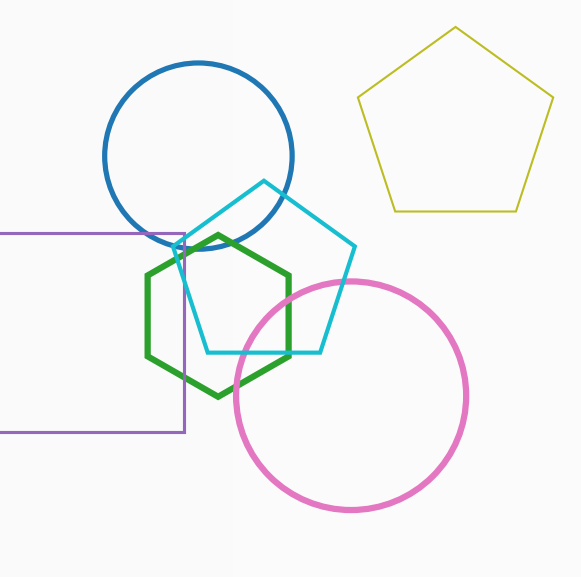[{"shape": "circle", "thickness": 2.5, "radius": 0.81, "center": [0.341, 0.729]}, {"shape": "hexagon", "thickness": 3, "radius": 0.7, "center": [0.375, 0.452]}, {"shape": "square", "thickness": 1.5, "radius": 0.86, "center": [0.144, 0.424]}, {"shape": "circle", "thickness": 3, "radius": 0.99, "center": [0.604, 0.314]}, {"shape": "pentagon", "thickness": 1, "radius": 0.88, "center": [0.784, 0.776]}, {"shape": "pentagon", "thickness": 2, "radius": 0.82, "center": [0.454, 0.522]}]